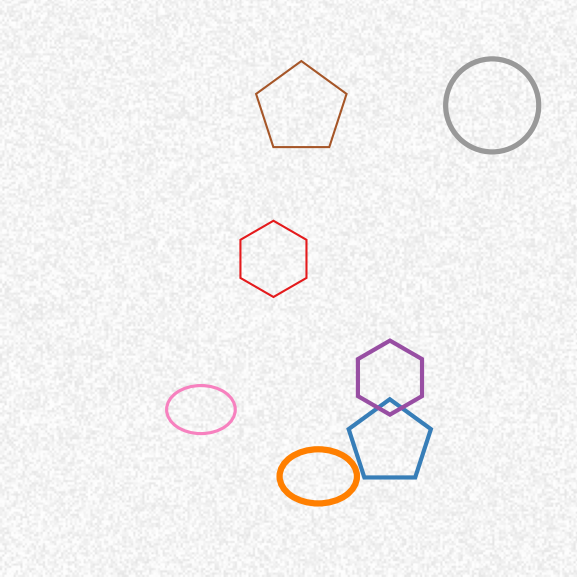[{"shape": "hexagon", "thickness": 1, "radius": 0.33, "center": [0.474, 0.551]}, {"shape": "pentagon", "thickness": 2, "radius": 0.37, "center": [0.675, 0.233]}, {"shape": "hexagon", "thickness": 2, "radius": 0.32, "center": [0.675, 0.345]}, {"shape": "oval", "thickness": 3, "radius": 0.33, "center": [0.551, 0.174]}, {"shape": "pentagon", "thickness": 1, "radius": 0.41, "center": [0.522, 0.811]}, {"shape": "oval", "thickness": 1.5, "radius": 0.3, "center": [0.348, 0.29]}, {"shape": "circle", "thickness": 2.5, "radius": 0.4, "center": [0.852, 0.817]}]